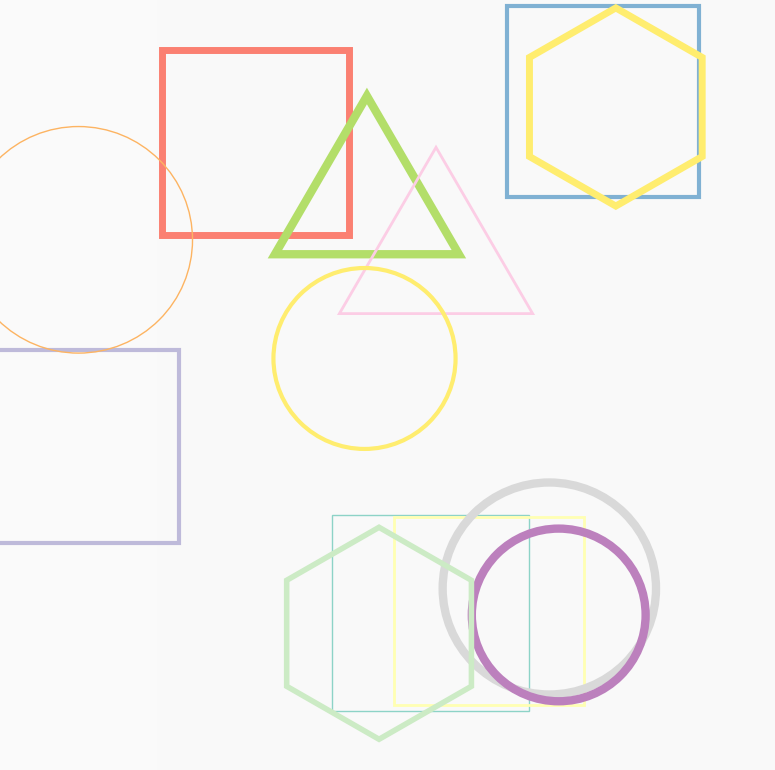[{"shape": "square", "thickness": 0.5, "radius": 0.64, "center": [0.555, 0.204]}, {"shape": "square", "thickness": 1, "radius": 0.61, "center": [0.631, 0.207]}, {"shape": "square", "thickness": 1.5, "radius": 0.63, "center": [0.105, 0.42]}, {"shape": "square", "thickness": 2.5, "radius": 0.6, "center": [0.329, 0.815]}, {"shape": "square", "thickness": 1.5, "radius": 0.62, "center": [0.778, 0.868]}, {"shape": "circle", "thickness": 0.5, "radius": 0.74, "center": [0.101, 0.689]}, {"shape": "triangle", "thickness": 3, "radius": 0.69, "center": [0.473, 0.738]}, {"shape": "triangle", "thickness": 1, "radius": 0.72, "center": [0.563, 0.665]}, {"shape": "circle", "thickness": 3, "radius": 0.69, "center": [0.709, 0.236]}, {"shape": "circle", "thickness": 3, "radius": 0.56, "center": [0.721, 0.201]}, {"shape": "hexagon", "thickness": 2, "radius": 0.69, "center": [0.489, 0.178]}, {"shape": "hexagon", "thickness": 2.5, "radius": 0.64, "center": [0.795, 0.861]}, {"shape": "circle", "thickness": 1.5, "radius": 0.59, "center": [0.47, 0.534]}]